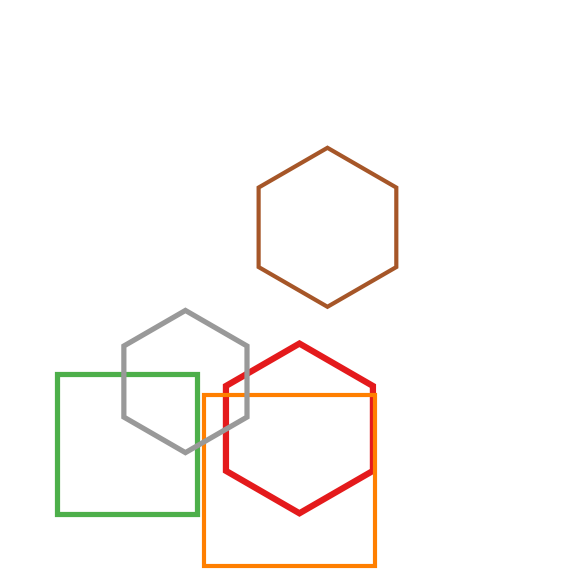[{"shape": "hexagon", "thickness": 3, "radius": 0.73, "center": [0.519, 0.257]}, {"shape": "square", "thickness": 2.5, "radius": 0.6, "center": [0.219, 0.231]}, {"shape": "square", "thickness": 2, "radius": 0.74, "center": [0.502, 0.167]}, {"shape": "hexagon", "thickness": 2, "radius": 0.69, "center": [0.567, 0.606]}, {"shape": "hexagon", "thickness": 2.5, "radius": 0.62, "center": [0.321, 0.338]}]